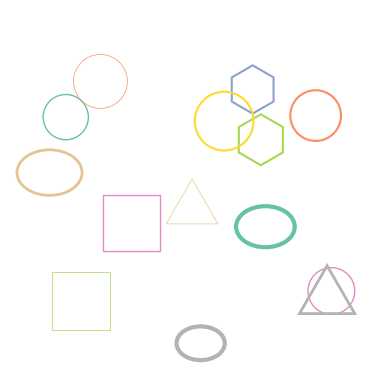[{"shape": "circle", "thickness": 1, "radius": 0.29, "center": [0.171, 0.696]}, {"shape": "oval", "thickness": 3, "radius": 0.38, "center": [0.689, 0.411]}, {"shape": "circle", "thickness": 1.5, "radius": 0.33, "center": [0.82, 0.7]}, {"shape": "circle", "thickness": 0.5, "radius": 0.35, "center": [0.261, 0.789]}, {"shape": "hexagon", "thickness": 1.5, "radius": 0.31, "center": [0.656, 0.768]}, {"shape": "square", "thickness": 1, "radius": 0.36, "center": [0.342, 0.422]}, {"shape": "circle", "thickness": 1, "radius": 0.3, "center": [0.861, 0.244]}, {"shape": "square", "thickness": 0.5, "radius": 0.38, "center": [0.211, 0.218]}, {"shape": "hexagon", "thickness": 1.5, "radius": 0.33, "center": [0.677, 0.637]}, {"shape": "circle", "thickness": 1.5, "radius": 0.38, "center": [0.582, 0.685]}, {"shape": "triangle", "thickness": 0.5, "radius": 0.39, "center": [0.499, 0.457]}, {"shape": "oval", "thickness": 2, "radius": 0.42, "center": [0.129, 0.552]}, {"shape": "triangle", "thickness": 2, "radius": 0.41, "center": [0.85, 0.227]}, {"shape": "oval", "thickness": 3, "radius": 0.31, "center": [0.521, 0.108]}]